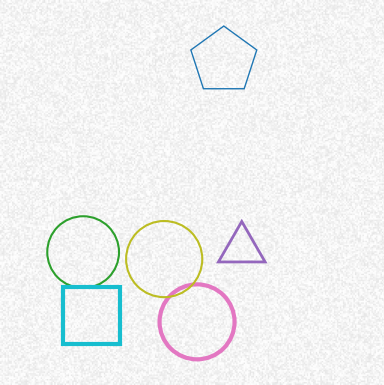[{"shape": "pentagon", "thickness": 1, "radius": 0.45, "center": [0.581, 0.842]}, {"shape": "circle", "thickness": 1.5, "radius": 0.47, "center": [0.216, 0.345]}, {"shape": "triangle", "thickness": 2, "radius": 0.35, "center": [0.628, 0.355]}, {"shape": "circle", "thickness": 3, "radius": 0.49, "center": [0.512, 0.164]}, {"shape": "circle", "thickness": 1.5, "radius": 0.49, "center": [0.426, 0.327]}, {"shape": "square", "thickness": 3, "radius": 0.37, "center": [0.238, 0.18]}]